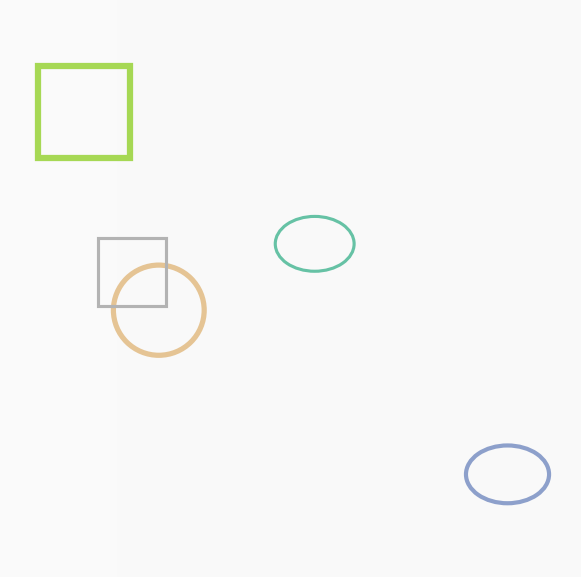[{"shape": "oval", "thickness": 1.5, "radius": 0.34, "center": [0.541, 0.577]}, {"shape": "oval", "thickness": 2, "radius": 0.36, "center": [0.873, 0.178]}, {"shape": "square", "thickness": 3, "radius": 0.4, "center": [0.144, 0.805]}, {"shape": "circle", "thickness": 2.5, "radius": 0.39, "center": [0.273, 0.462]}, {"shape": "square", "thickness": 1.5, "radius": 0.29, "center": [0.227, 0.528]}]